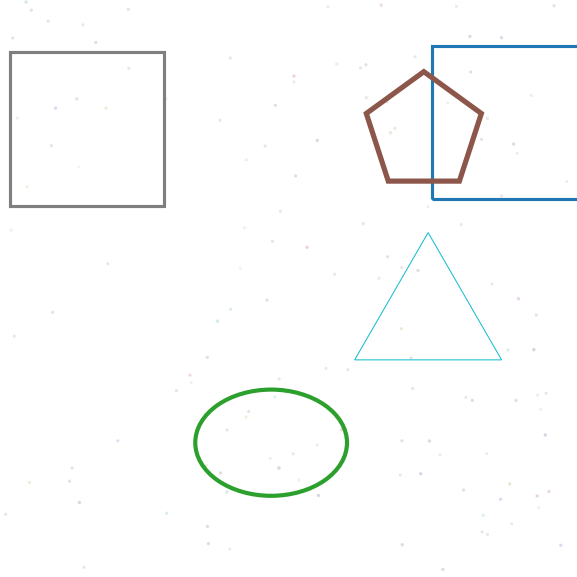[{"shape": "square", "thickness": 1.5, "radius": 0.67, "center": [0.881, 0.787]}, {"shape": "oval", "thickness": 2, "radius": 0.66, "center": [0.47, 0.233]}, {"shape": "pentagon", "thickness": 2.5, "radius": 0.52, "center": [0.734, 0.77]}, {"shape": "square", "thickness": 1.5, "radius": 0.67, "center": [0.15, 0.776]}, {"shape": "triangle", "thickness": 0.5, "radius": 0.73, "center": [0.741, 0.449]}]